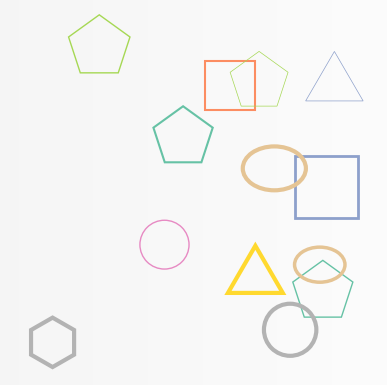[{"shape": "pentagon", "thickness": 1.5, "radius": 0.4, "center": [0.472, 0.644]}, {"shape": "pentagon", "thickness": 1, "radius": 0.41, "center": [0.833, 0.242]}, {"shape": "square", "thickness": 1.5, "radius": 0.32, "center": [0.593, 0.778]}, {"shape": "square", "thickness": 2, "radius": 0.41, "center": [0.843, 0.514]}, {"shape": "triangle", "thickness": 0.5, "radius": 0.43, "center": [0.863, 0.781]}, {"shape": "circle", "thickness": 1, "radius": 0.32, "center": [0.424, 0.365]}, {"shape": "pentagon", "thickness": 0.5, "radius": 0.39, "center": [0.669, 0.788]}, {"shape": "pentagon", "thickness": 1, "radius": 0.42, "center": [0.256, 0.878]}, {"shape": "triangle", "thickness": 3, "radius": 0.41, "center": [0.659, 0.28]}, {"shape": "oval", "thickness": 2.5, "radius": 0.33, "center": [0.825, 0.313]}, {"shape": "oval", "thickness": 3, "radius": 0.41, "center": [0.708, 0.563]}, {"shape": "hexagon", "thickness": 3, "radius": 0.32, "center": [0.136, 0.111]}, {"shape": "circle", "thickness": 3, "radius": 0.34, "center": [0.749, 0.143]}]